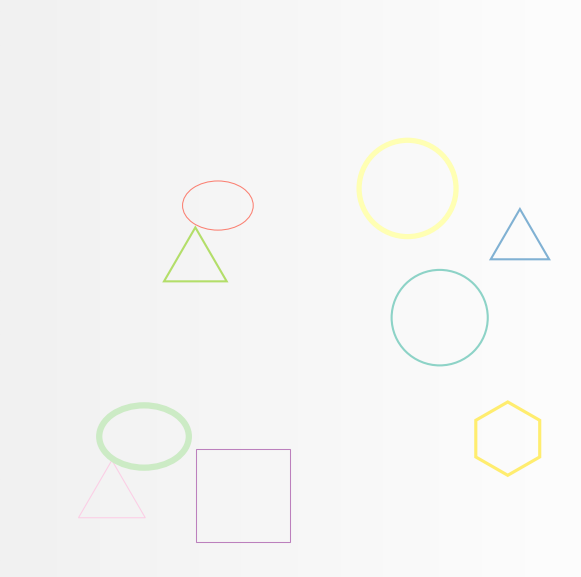[{"shape": "circle", "thickness": 1, "radius": 0.41, "center": [0.756, 0.449]}, {"shape": "circle", "thickness": 2.5, "radius": 0.42, "center": [0.701, 0.673]}, {"shape": "oval", "thickness": 0.5, "radius": 0.3, "center": [0.375, 0.643]}, {"shape": "triangle", "thickness": 1, "radius": 0.29, "center": [0.894, 0.579]}, {"shape": "triangle", "thickness": 1, "radius": 0.31, "center": [0.336, 0.543]}, {"shape": "triangle", "thickness": 0.5, "radius": 0.33, "center": [0.192, 0.136]}, {"shape": "square", "thickness": 0.5, "radius": 0.4, "center": [0.418, 0.141]}, {"shape": "oval", "thickness": 3, "radius": 0.39, "center": [0.248, 0.243]}, {"shape": "hexagon", "thickness": 1.5, "radius": 0.32, "center": [0.874, 0.24]}]